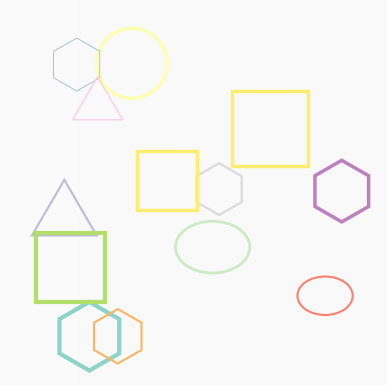[{"shape": "hexagon", "thickness": 3, "radius": 0.45, "center": [0.231, 0.127]}, {"shape": "circle", "thickness": 2.5, "radius": 0.45, "center": [0.341, 0.836]}, {"shape": "triangle", "thickness": 1.5, "radius": 0.48, "center": [0.166, 0.437]}, {"shape": "oval", "thickness": 1.5, "radius": 0.36, "center": [0.839, 0.232]}, {"shape": "hexagon", "thickness": 0.5, "radius": 0.34, "center": [0.198, 0.832]}, {"shape": "hexagon", "thickness": 1.5, "radius": 0.35, "center": [0.304, 0.127]}, {"shape": "square", "thickness": 3, "radius": 0.44, "center": [0.183, 0.305]}, {"shape": "triangle", "thickness": 1, "radius": 0.37, "center": [0.252, 0.726]}, {"shape": "hexagon", "thickness": 1.5, "radius": 0.34, "center": [0.565, 0.509]}, {"shape": "hexagon", "thickness": 2.5, "radius": 0.4, "center": [0.882, 0.504]}, {"shape": "oval", "thickness": 2, "radius": 0.48, "center": [0.549, 0.358]}, {"shape": "square", "thickness": 2.5, "radius": 0.38, "center": [0.431, 0.53]}, {"shape": "square", "thickness": 2.5, "radius": 0.49, "center": [0.697, 0.665]}]